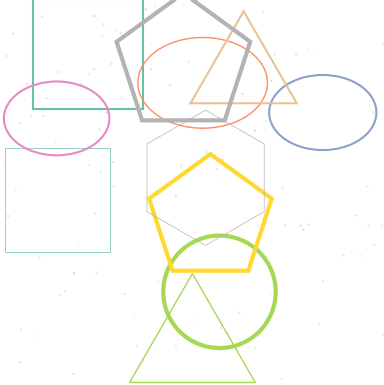[{"shape": "square", "thickness": 1.5, "radius": 0.71, "center": [0.228, 0.86]}, {"shape": "square", "thickness": 0.5, "radius": 0.68, "center": [0.15, 0.481]}, {"shape": "oval", "thickness": 1, "radius": 0.84, "center": [0.526, 0.785]}, {"shape": "oval", "thickness": 1.5, "radius": 0.7, "center": [0.838, 0.708]}, {"shape": "oval", "thickness": 1.5, "radius": 0.68, "center": [0.147, 0.692]}, {"shape": "circle", "thickness": 3, "radius": 0.73, "center": [0.57, 0.242]}, {"shape": "triangle", "thickness": 1, "radius": 0.94, "center": [0.5, 0.101]}, {"shape": "pentagon", "thickness": 3, "radius": 0.84, "center": [0.547, 0.432]}, {"shape": "triangle", "thickness": 1.5, "radius": 0.8, "center": [0.633, 0.811]}, {"shape": "hexagon", "thickness": 0.5, "radius": 0.88, "center": [0.534, 0.538]}, {"shape": "pentagon", "thickness": 3, "radius": 0.91, "center": [0.476, 0.835]}]